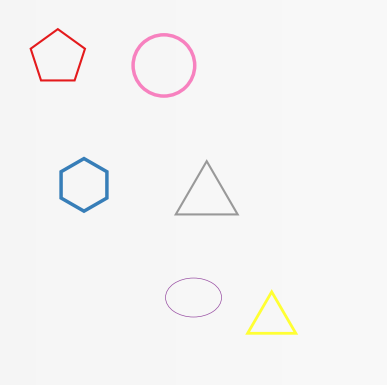[{"shape": "pentagon", "thickness": 1.5, "radius": 0.37, "center": [0.149, 0.851]}, {"shape": "hexagon", "thickness": 2.5, "radius": 0.34, "center": [0.217, 0.52]}, {"shape": "oval", "thickness": 0.5, "radius": 0.36, "center": [0.499, 0.227]}, {"shape": "triangle", "thickness": 2, "radius": 0.36, "center": [0.701, 0.17]}, {"shape": "circle", "thickness": 2.5, "radius": 0.4, "center": [0.423, 0.83]}, {"shape": "triangle", "thickness": 1.5, "radius": 0.46, "center": [0.533, 0.489]}]